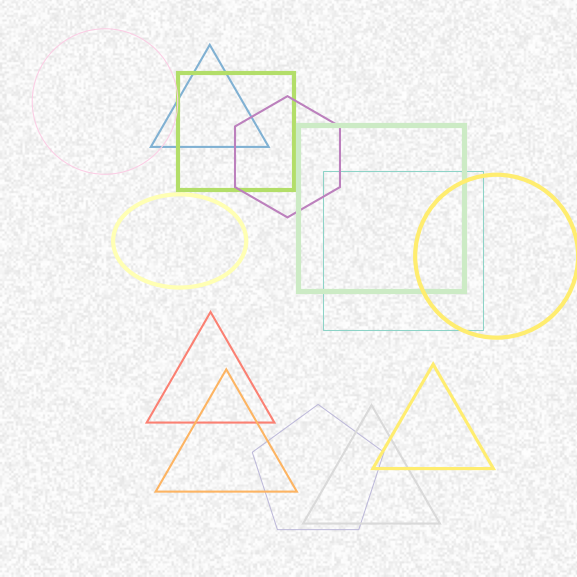[{"shape": "square", "thickness": 0.5, "radius": 0.69, "center": [0.698, 0.566]}, {"shape": "oval", "thickness": 2, "radius": 0.58, "center": [0.311, 0.582]}, {"shape": "pentagon", "thickness": 0.5, "radius": 0.6, "center": [0.551, 0.179]}, {"shape": "triangle", "thickness": 1, "radius": 0.64, "center": [0.365, 0.331]}, {"shape": "triangle", "thickness": 1, "radius": 0.59, "center": [0.363, 0.804]}, {"shape": "triangle", "thickness": 1, "radius": 0.71, "center": [0.392, 0.218]}, {"shape": "square", "thickness": 2, "radius": 0.5, "center": [0.408, 0.771]}, {"shape": "circle", "thickness": 0.5, "radius": 0.63, "center": [0.182, 0.823]}, {"shape": "triangle", "thickness": 1, "radius": 0.68, "center": [0.643, 0.161]}, {"shape": "hexagon", "thickness": 1, "radius": 0.52, "center": [0.498, 0.728]}, {"shape": "square", "thickness": 2.5, "radius": 0.72, "center": [0.66, 0.639]}, {"shape": "triangle", "thickness": 1.5, "radius": 0.6, "center": [0.75, 0.248]}, {"shape": "circle", "thickness": 2, "radius": 0.71, "center": [0.86, 0.556]}]